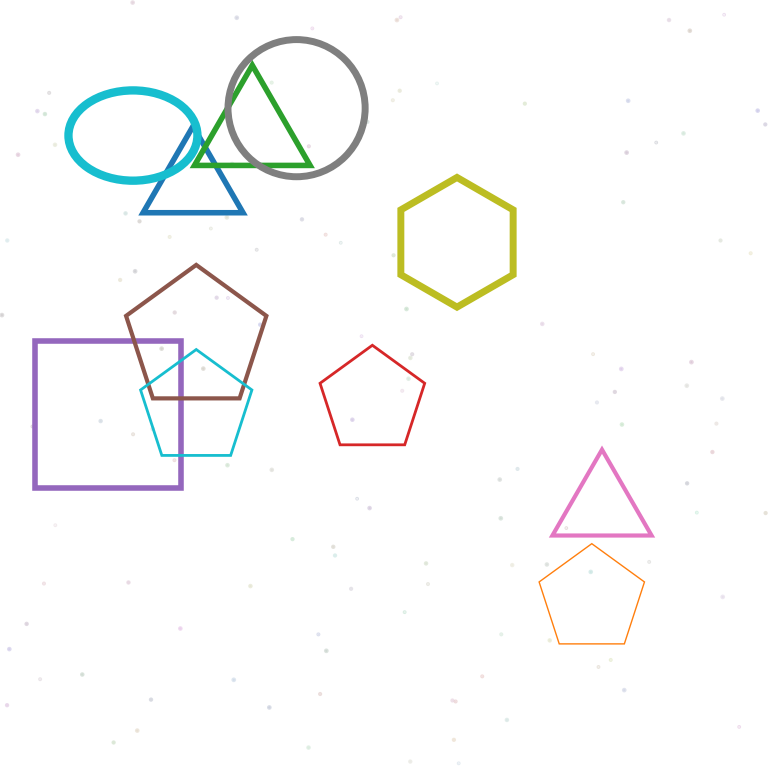[{"shape": "triangle", "thickness": 2, "radius": 0.37, "center": [0.251, 0.761]}, {"shape": "pentagon", "thickness": 0.5, "radius": 0.36, "center": [0.769, 0.222]}, {"shape": "triangle", "thickness": 2, "radius": 0.43, "center": [0.328, 0.828]}, {"shape": "pentagon", "thickness": 1, "radius": 0.36, "center": [0.484, 0.48]}, {"shape": "square", "thickness": 2, "radius": 0.48, "center": [0.14, 0.461]}, {"shape": "pentagon", "thickness": 1.5, "radius": 0.48, "center": [0.255, 0.56]}, {"shape": "triangle", "thickness": 1.5, "radius": 0.37, "center": [0.782, 0.342]}, {"shape": "circle", "thickness": 2.5, "radius": 0.45, "center": [0.385, 0.86]}, {"shape": "hexagon", "thickness": 2.5, "radius": 0.42, "center": [0.594, 0.685]}, {"shape": "pentagon", "thickness": 1, "radius": 0.38, "center": [0.255, 0.47]}, {"shape": "oval", "thickness": 3, "radius": 0.42, "center": [0.173, 0.824]}]